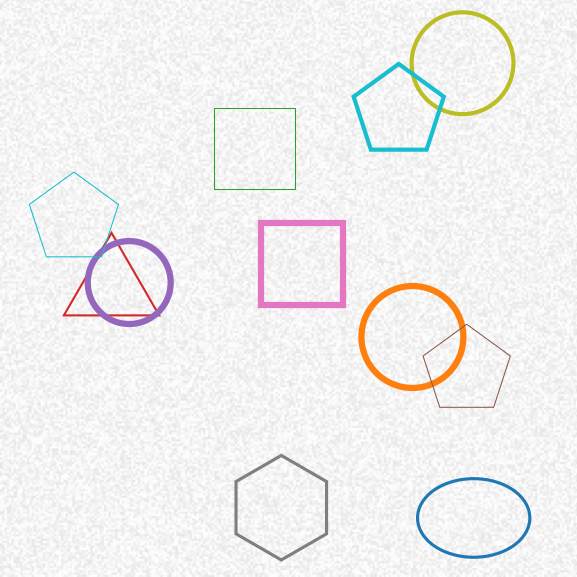[{"shape": "oval", "thickness": 1.5, "radius": 0.49, "center": [0.82, 0.102]}, {"shape": "circle", "thickness": 3, "radius": 0.44, "center": [0.714, 0.416]}, {"shape": "square", "thickness": 0.5, "radius": 0.35, "center": [0.441, 0.742]}, {"shape": "triangle", "thickness": 1, "radius": 0.48, "center": [0.193, 0.501]}, {"shape": "circle", "thickness": 3, "radius": 0.36, "center": [0.224, 0.51]}, {"shape": "pentagon", "thickness": 0.5, "radius": 0.4, "center": [0.808, 0.358]}, {"shape": "square", "thickness": 3, "radius": 0.35, "center": [0.522, 0.543]}, {"shape": "hexagon", "thickness": 1.5, "radius": 0.45, "center": [0.487, 0.12]}, {"shape": "circle", "thickness": 2, "radius": 0.44, "center": [0.801, 0.89]}, {"shape": "pentagon", "thickness": 0.5, "radius": 0.41, "center": [0.128, 0.62]}, {"shape": "pentagon", "thickness": 2, "radius": 0.41, "center": [0.69, 0.806]}]